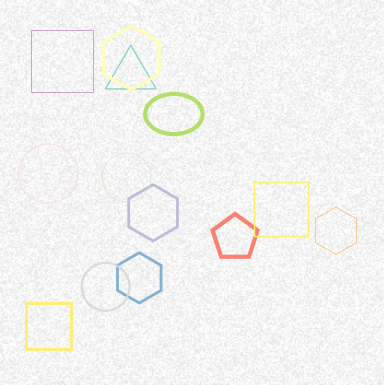[{"shape": "triangle", "thickness": 1, "radius": 0.38, "center": [0.34, 0.807]}, {"shape": "hexagon", "thickness": 2, "radius": 0.42, "center": [0.341, 0.85]}, {"shape": "hexagon", "thickness": 2, "radius": 0.37, "center": [0.398, 0.447]}, {"shape": "pentagon", "thickness": 3, "radius": 0.31, "center": [0.611, 0.383]}, {"shape": "hexagon", "thickness": 2, "radius": 0.33, "center": [0.362, 0.278]}, {"shape": "hexagon", "thickness": 0.5, "radius": 0.31, "center": [0.873, 0.4]}, {"shape": "oval", "thickness": 3, "radius": 0.37, "center": [0.452, 0.704]}, {"shape": "circle", "thickness": 0.5, "radius": 0.38, "center": [0.125, 0.549]}, {"shape": "circle", "thickness": 1.5, "radius": 0.31, "center": [0.274, 0.255]}, {"shape": "square", "thickness": 0.5, "radius": 0.4, "center": [0.162, 0.841]}, {"shape": "circle", "thickness": 0.5, "radius": 0.32, "center": [0.329, 0.539]}, {"shape": "square", "thickness": 1, "radius": 0.35, "center": [0.73, 0.456]}, {"shape": "square", "thickness": 2, "radius": 0.29, "center": [0.127, 0.153]}]